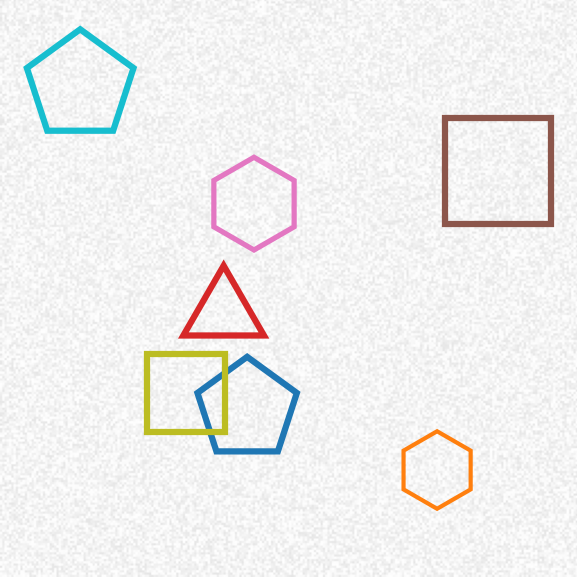[{"shape": "pentagon", "thickness": 3, "radius": 0.45, "center": [0.428, 0.291]}, {"shape": "hexagon", "thickness": 2, "radius": 0.34, "center": [0.757, 0.185]}, {"shape": "triangle", "thickness": 3, "radius": 0.4, "center": [0.387, 0.458]}, {"shape": "square", "thickness": 3, "radius": 0.46, "center": [0.863, 0.703]}, {"shape": "hexagon", "thickness": 2.5, "radius": 0.4, "center": [0.44, 0.647]}, {"shape": "square", "thickness": 3, "radius": 0.34, "center": [0.322, 0.319]}, {"shape": "pentagon", "thickness": 3, "radius": 0.49, "center": [0.139, 0.851]}]